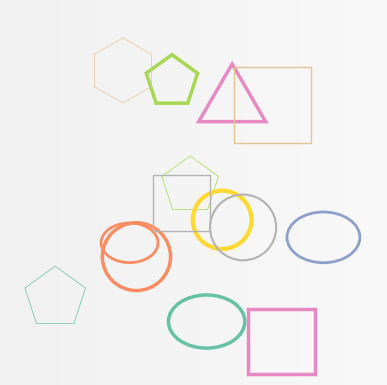[{"shape": "pentagon", "thickness": 0.5, "radius": 0.41, "center": [0.142, 0.226]}, {"shape": "oval", "thickness": 2.5, "radius": 0.49, "center": [0.533, 0.165]}, {"shape": "oval", "thickness": 2, "radius": 0.37, "center": [0.334, 0.369]}, {"shape": "circle", "thickness": 2.5, "radius": 0.44, "center": [0.352, 0.333]}, {"shape": "oval", "thickness": 2, "radius": 0.47, "center": [0.835, 0.383]}, {"shape": "square", "thickness": 2.5, "radius": 0.43, "center": [0.726, 0.113]}, {"shape": "triangle", "thickness": 2.5, "radius": 0.5, "center": [0.599, 0.734]}, {"shape": "pentagon", "thickness": 0.5, "radius": 0.38, "center": [0.491, 0.518]}, {"shape": "pentagon", "thickness": 2.5, "radius": 0.35, "center": [0.444, 0.788]}, {"shape": "circle", "thickness": 3, "radius": 0.38, "center": [0.573, 0.429]}, {"shape": "square", "thickness": 1, "radius": 0.5, "center": [0.703, 0.727]}, {"shape": "hexagon", "thickness": 0.5, "radius": 0.42, "center": [0.317, 0.817]}, {"shape": "circle", "thickness": 1.5, "radius": 0.43, "center": [0.627, 0.409]}, {"shape": "square", "thickness": 1, "radius": 0.37, "center": [0.469, 0.472]}]